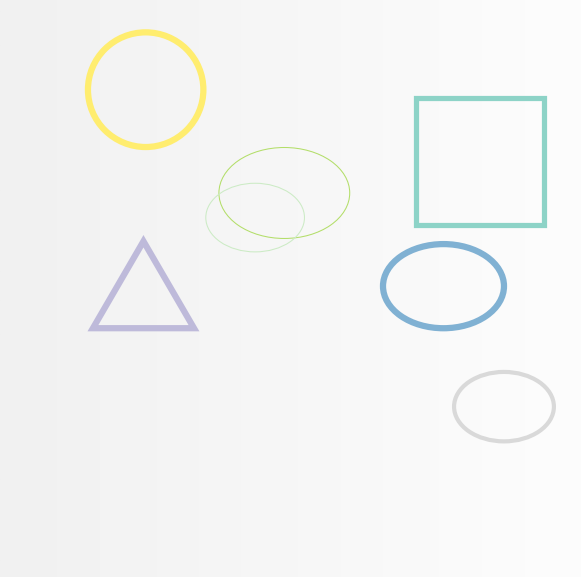[{"shape": "square", "thickness": 2.5, "radius": 0.55, "center": [0.826, 0.72]}, {"shape": "triangle", "thickness": 3, "radius": 0.5, "center": [0.247, 0.481]}, {"shape": "oval", "thickness": 3, "radius": 0.52, "center": [0.763, 0.504]}, {"shape": "oval", "thickness": 0.5, "radius": 0.56, "center": [0.489, 0.665]}, {"shape": "oval", "thickness": 2, "radius": 0.43, "center": [0.867, 0.295]}, {"shape": "oval", "thickness": 0.5, "radius": 0.42, "center": [0.439, 0.622]}, {"shape": "circle", "thickness": 3, "radius": 0.5, "center": [0.251, 0.844]}]